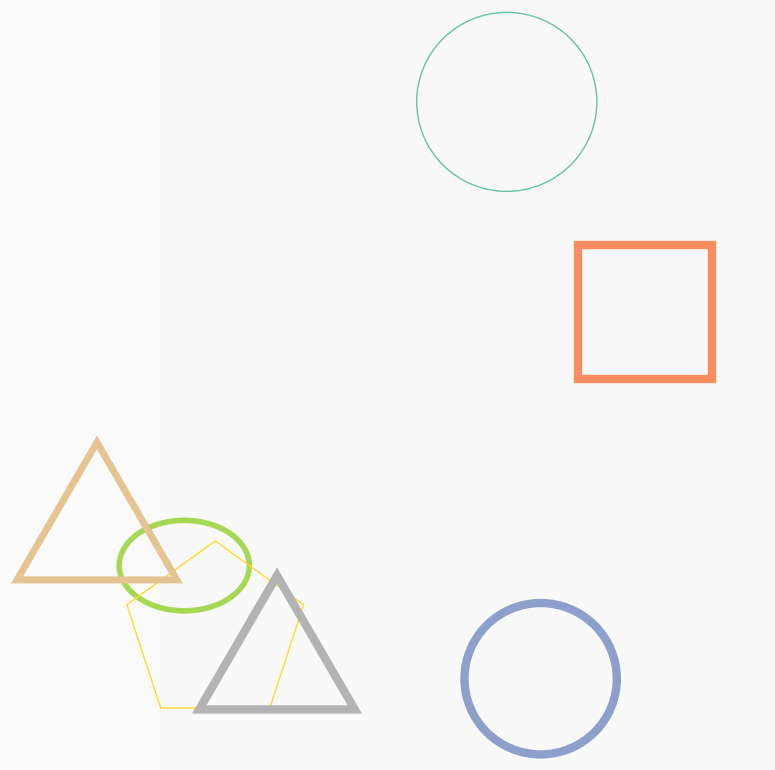[{"shape": "circle", "thickness": 0.5, "radius": 0.58, "center": [0.654, 0.868]}, {"shape": "square", "thickness": 3, "radius": 0.43, "center": [0.832, 0.594]}, {"shape": "circle", "thickness": 3, "radius": 0.49, "center": [0.698, 0.119]}, {"shape": "oval", "thickness": 2, "radius": 0.42, "center": [0.238, 0.265]}, {"shape": "pentagon", "thickness": 0.5, "radius": 0.6, "center": [0.278, 0.178]}, {"shape": "triangle", "thickness": 2.5, "radius": 0.6, "center": [0.125, 0.306]}, {"shape": "triangle", "thickness": 3, "radius": 0.58, "center": [0.357, 0.137]}]